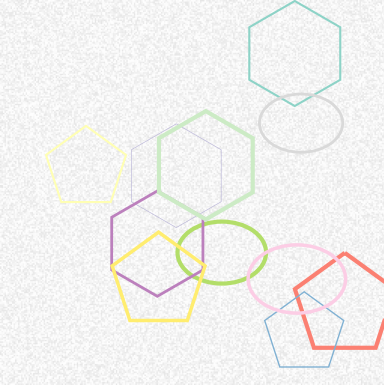[{"shape": "hexagon", "thickness": 1.5, "radius": 0.68, "center": [0.766, 0.861]}, {"shape": "pentagon", "thickness": 1.5, "radius": 0.55, "center": [0.223, 0.564]}, {"shape": "hexagon", "thickness": 0.5, "radius": 0.67, "center": [0.458, 0.544]}, {"shape": "pentagon", "thickness": 3, "radius": 0.68, "center": [0.896, 0.207]}, {"shape": "pentagon", "thickness": 1, "radius": 0.54, "center": [0.79, 0.134]}, {"shape": "oval", "thickness": 3, "radius": 0.57, "center": [0.576, 0.344]}, {"shape": "oval", "thickness": 2.5, "radius": 0.63, "center": [0.771, 0.275]}, {"shape": "oval", "thickness": 2, "radius": 0.54, "center": [0.782, 0.68]}, {"shape": "hexagon", "thickness": 2, "radius": 0.68, "center": [0.409, 0.367]}, {"shape": "hexagon", "thickness": 3, "radius": 0.7, "center": [0.535, 0.571]}, {"shape": "pentagon", "thickness": 2.5, "radius": 0.63, "center": [0.412, 0.27]}]